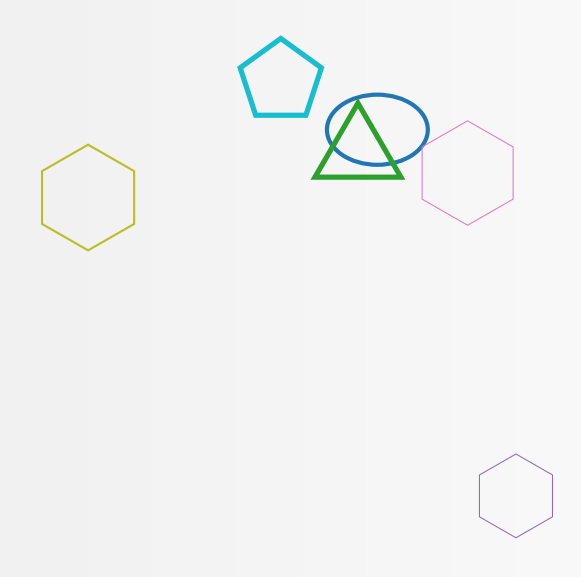[{"shape": "oval", "thickness": 2, "radius": 0.43, "center": [0.649, 0.774]}, {"shape": "triangle", "thickness": 2.5, "radius": 0.43, "center": [0.616, 0.735]}, {"shape": "hexagon", "thickness": 0.5, "radius": 0.36, "center": [0.888, 0.14]}, {"shape": "hexagon", "thickness": 0.5, "radius": 0.45, "center": [0.805, 0.7]}, {"shape": "hexagon", "thickness": 1, "radius": 0.46, "center": [0.152, 0.657]}, {"shape": "pentagon", "thickness": 2.5, "radius": 0.37, "center": [0.483, 0.859]}]